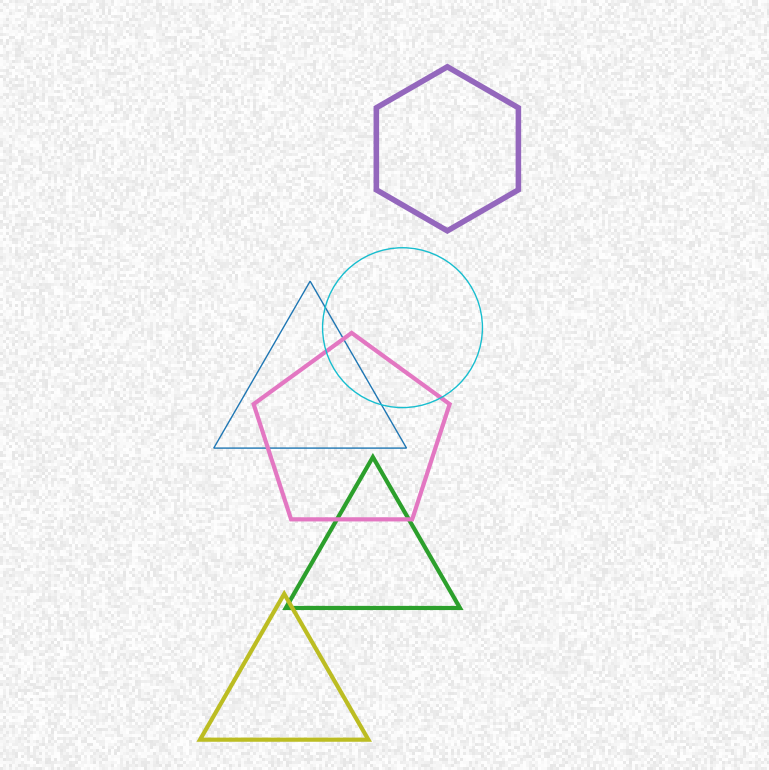[{"shape": "triangle", "thickness": 0.5, "radius": 0.72, "center": [0.403, 0.49]}, {"shape": "triangle", "thickness": 1.5, "radius": 0.65, "center": [0.484, 0.276]}, {"shape": "hexagon", "thickness": 2, "radius": 0.53, "center": [0.581, 0.807]}, {"shape": "pentagon", "thickness": 1.5, "radius": 0.67, "center": [0.457, 0.434]}, {"shape": "triangle", "thickness": 1.5, "radius": 0.63, "center": [0.369, 0.102]}, {"shape": "circle", "thickness": 0.5, "radius": 0.52, "center": [0.523, 0.574]}]